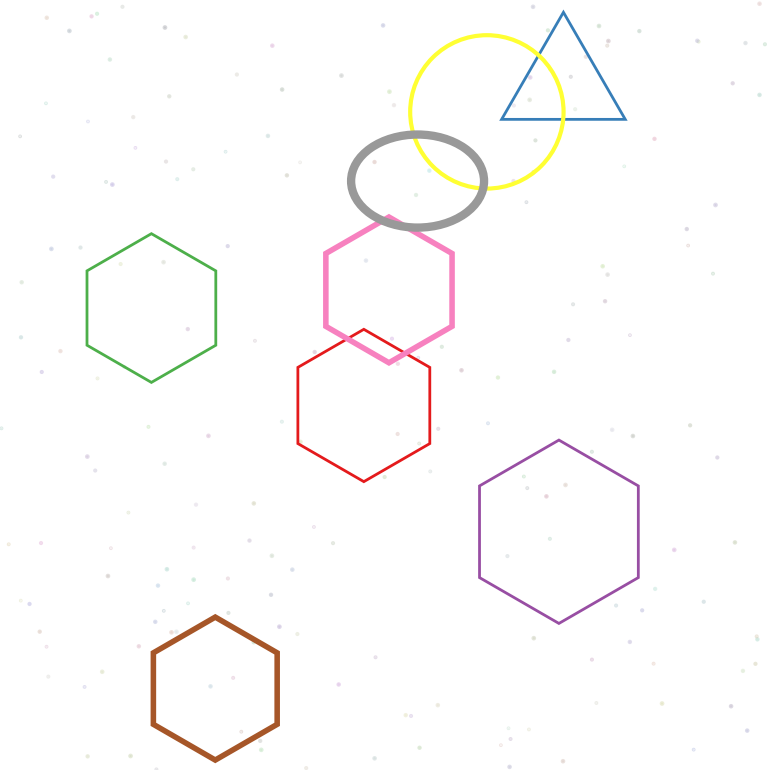[{"shape": "hexagon", "thickness": 1, "radius": 0.49, "center": [0.473, 0.473]}, {"shape": "triangle", "thickness": 1, "radius": 0.46, "center": [0.732, 0.891]}, {"shape": "hexagon", "thickness": 1, "radius": 0.48, "center": [0.197, 0.6]}, {"shape": "hexagon", "thickness": 1, "radius": 0.6, "center": [0.726, 0.309]}, {"shape": "circle", "thickness": 1.5, "radius": 0.5, "center": [0.632, 0.855]}, {"shape": "hexagon", "thickness": 2, "radius": 0.46, "center": [0.28, 0.106]}, {"shape": "hexagon", "thickness": 2, "radius": 0.47, "center": [0.505, 0.623]}, {"shape": "oval", "thickness": 3, "radius": 0.43, "center": [0.542, 0.765]}]